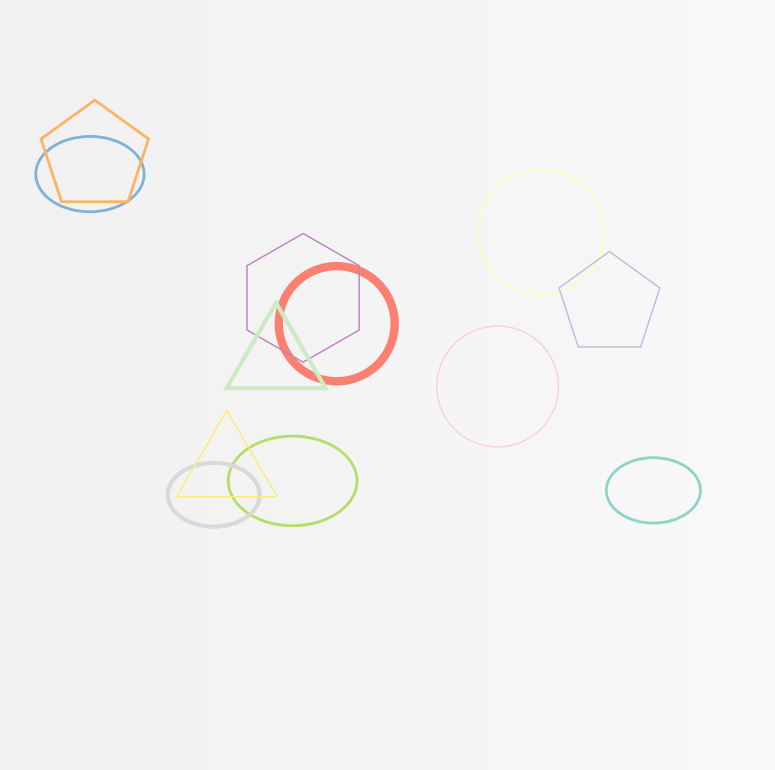[{"shape": "oval", "thickness": 1, "radius": 0.3, "center": [0.843, 0.363]}, {"shape": "circle", "thickness": 0.5, "radius": 0.41, "center": [0.698, 0.699]}, {"shape": "pentagon", "thickness": 0.5, "radius": 0.34, "center": [0.786, 0.605]}, {"shape": "circle", "thickness": 3, "radius": 0.37, "center": [0.435, 0.58]}, {"shape": "oval", "thickness": 1, "radius": 0.35, "center": [0.116, 0.774]}, {"shape": "pentagon", "thickness": 1, "radius": 0.36, "center": [0.122, 0.797]}, {"shape": "oval", "thickness": 1, "radius": 0.42, "center": [0.378, 0.375]}, {"shape": "circle", "thickness": 0.5, "radius": 0.39, "center": [0.642, 0.498]}, {"shape": "oval", "thickness": 1.5, "radius": 0.3, "center": [0.276, 0.357]}, {"shape": "hexagon", "thickness": 0.5, "radius": 0.42, "center": [0.391, 0.613]}, {"shape": "triangle", "thickness": 1.5, "radius": 0.37, "center": [0.356, 0.533]}, {"shape": "triangle", "thickness": 0.5, "radius": 0.37, "center": [0.293, 0.392]}]